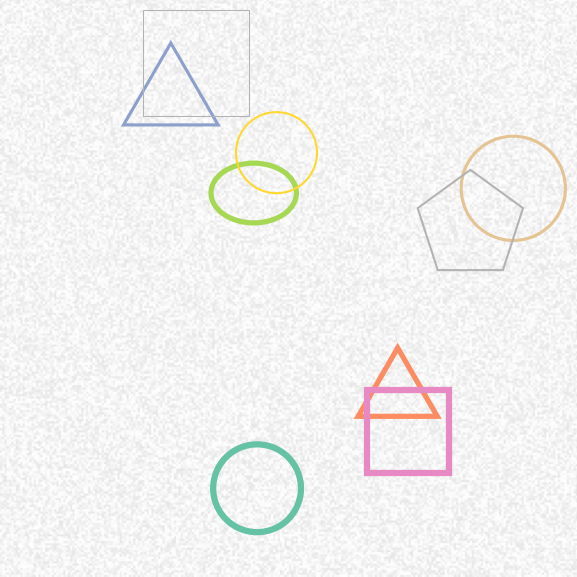[{"shape": "circle", "thickness": 3, "radius": 0.38, "center": [0.445, 0.154]}, {"shape": "triangle", "thickness": 2.5, "radius": 0.4, "center": [0.689, 0.318]}, {"shape": "triangle", "thickness": 1.5, "radius": 0.47, "center": [0.296, 0.83]}, {"shape": "square", "thickness": 3, "radius": 0.36, "center": [0.706, 0.252]}, {"shape": "oval", "thickness": 2.5, "radius": 0.37, "center": [0.439, 0.665]}, {"shape": "circle", "thickness": 1, "radius": 0.35, "center": [0.479, 0.735]}, {"shape": "circle", "thickness": 1.5, "radius": 0.45, "center": [0.889, 0.673]}, {"shape": "square", "thickness": 0.5, "radius": 0.46, "center": [0.339, 0.89]}, {"shape": "pentagon", "thickness": 1, "radius": 0.48, "center": [0.814, 0.609]}]